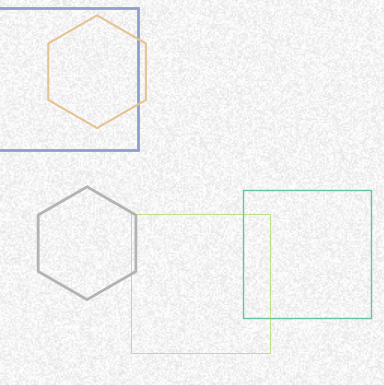[{"shape": "square", "thickness": 1, "radius": 0.83, "center": [0.798, 0.341]}, {"shape": "square", "thickness": 2, "radius": 0.92, "center": [0.175, 0.795]}, {"shape": "square", "thickness": 0.5, "radius": 0.9, "center": [0.52, 0.263]}, {"shape": "hexagon", "thickness": 1.5, "radius": 0.73, "center": [0.252, 0.814]}, {"shape": "hexagon", "thickness": 2, "radius": 0.73, "center": [0.226, 0.368]}]